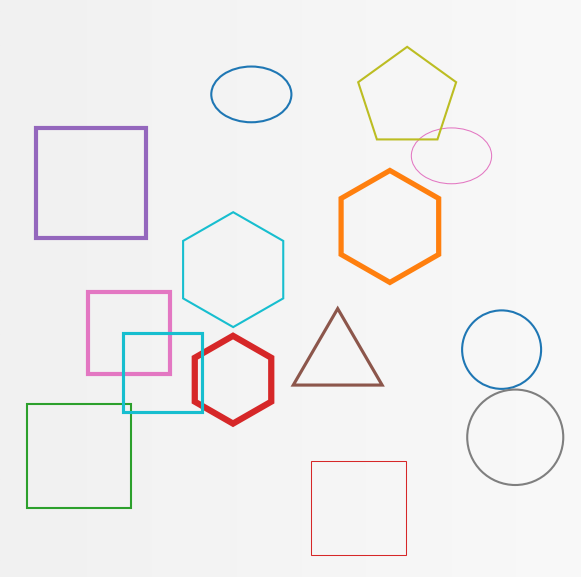[{"shape": "oval", "thickness": 1, "radius": 0.34, "center": [0.432, 0.836]}, {"shape": "circle", "thickness": 1, "radius": 0.34, "center": [0.863, 0.394]}, {"shape": "hexagon", "thickness": 2.5, "radius": 0.48, "center": [0.671, 0.607]}, {"shape": "square", "thickness": 1, "radius": 0.45, "center": [0.136, 0.209]}, {"shape": "square", "thickness": 0.5, "radius": 0.41, "center": [0.617, 0.12]}, {"shape": "hexagon", "thickness": 3, "radius": 0.38, "center": [0.401, 0.342]}, {"shape": "square", "thickness": 2, "radius": 0.47, "center": [0.156, 0.683]}, {"shape": "triangle", "thickness": 1.5, "radius": 0.44, "center": [0.581, 0.376]}, {"shape": "square", "thickness": 2, "radius": 0.35, "center": [0.222, 0.423]}, {"shape": "oval", "thickness": 0.5, "radius": 0.35, "center": [0.777, 0.729]}, {"shape": "circle", "thickness": 1, "radius": 0.41, "center": [0.886, 0.242]}, {"shape": "pentagon", "thickness": 1, "radius": 0.44, "center": [0.7, 0.829]}, {"shape": "square", "thickness": 1.5, "radius": 0.34, "center": [0.28, 0.354]}, {"shape": "hexagon", "thickness": 1, "radius": 0.5, "center": [0.401, 0.532]}]